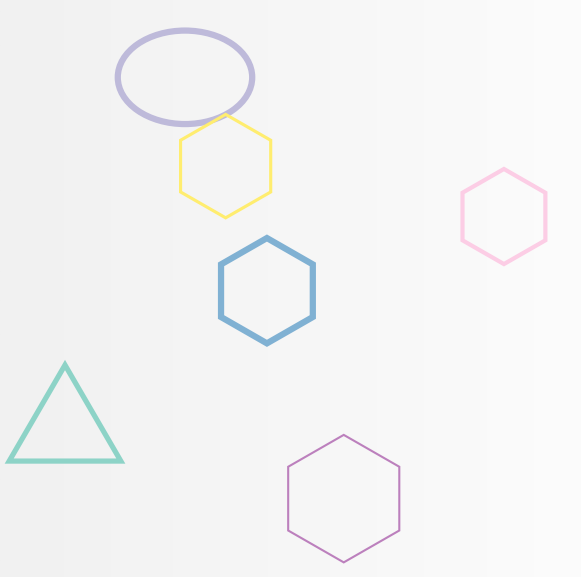[{"shape": "triangle", "thickness": 2.5, "radius": 0.55, "center": [0.112, 0.256]}, {"shape": "oval", "thickness": 3, "radius": 0.58, "center": [0.318, 0.865]}, {"shape": "hexagon", "thickness": 3, "radius": 0.46, "center": [0.459, 0.496]}, {"shape": "hexagon", "thickness": 2, "radius": 0.41, "center": [0.867, 0.624]}, {"shape": "hexagon", "thickness": 1, "radius": 0.55, "center": [0.591, 0.136]}, {"shape": "hexagon", "thickness": 1.5, "radius": 0.45, "center": [0.388, 0.711]}]